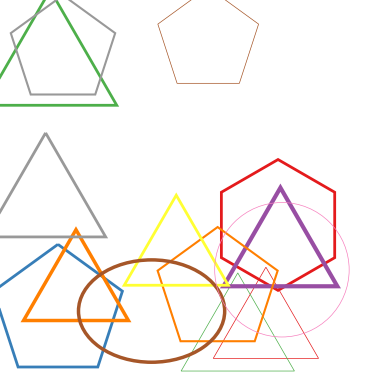[{"shape": "hexagon", "thickness": 2, "radius": 0.85, "center": [0.722, 0.416]}, {"shape": "triangle", "thickness": 0.5, "radius": 0.79, "center": [0.691, 0.148]}, {"shape": "pentagon", "thickness": 2, "radius": 0.88, "center": [0.15, 0.189]}, {"shape": "triangle", "thickness": 0.5, "radius": 0.85, "center": [0.618, 0.121]}, {"shape": "triangle", "thickness": 2, "radius": 1.0, "center": [0.13, 0.826]}, {"shape": "triangle", "thickness": 3, "radius": 0.85, "center": [0.728, 0.342]}, {"shape": "pentagon", "thickness": 1.5, "radius": 0.82, "center": [0.565, 0.246]}, {"shape": "triangle", "thickness": 2.5, "radius": 0.79, "center": [0.197, 0.246]}, {"shape": "triangle", "thickness": 2, "radius": 0.78, "center": [0.458, 0.337]}, {"shape": "pentagon", "thickness": 0.5, "radius": 0.69, "center": [0.541, 0.895]}, {"shape": "oval", "thickness": 2.5, "radius": 0.95, "center": [0.394, 0.192]}, {"shape": "circle", "thickness": 0.5, "radius": 0.87, "center": [0.732, 0.299]}, {"shape": "triangle", "thickness": 2, "radius": 0.9, "center": [0.118, 0.475]}, {"shape": "pentagon", "thickness": 1.5, "radius": 0.71, "center": [0.164, 0.87]}]